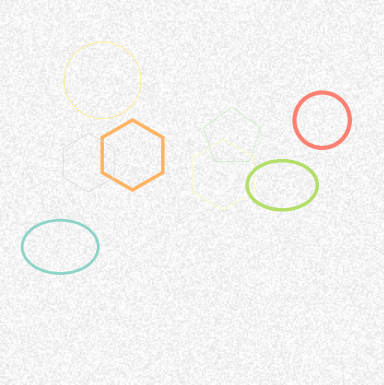[{"shape": "oval", "thickness": 2, "radius": 0.49, "center": [0.156, 0.359]}, {"shape": "hexagon", "thickness": 0.5, "radius": 0.46, "center": [0.581, 0.546]}, {"shape": "circle", "thickness": 3, "radius": 0.36, "center": [0.837, 0.688]}, {"shape": "hexagon", "thickness": 2.5, "radius": 0.45, "center": [0.344, 0.597]}, {"shape": "oval", "thickness": 2.5, "radius": 0.46, "center": [0.733, 0.519]}, {"shape": "hexagon", "thickness": 0.5, "radius": 0.38, "center": [0.23, 0.577]}, {"shape": "pentagon", "thickness": 0.5, "radius": 0.39, "center": [0.603, 0.644]}, {"shape": "circle", "thickness": 0.5, "radius": 0.5, "center": [0.266, 0.791]}]